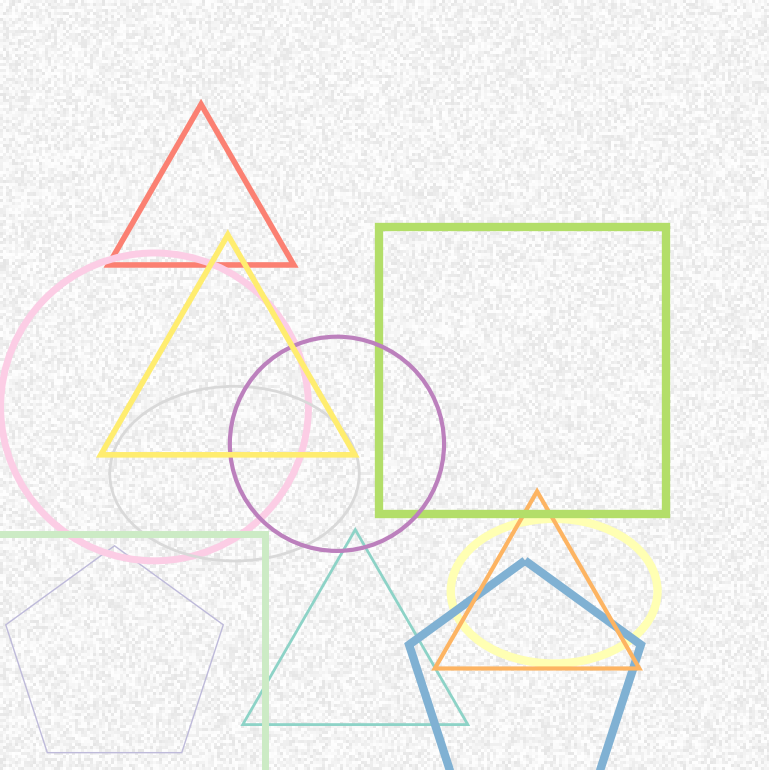[{"shape": "triangle", "thickness": 1, "radius": 0.84, "center": [0.461, 0.143]}, {"shape": "oval", "thickness": 3, "radius": 0.67, "center": [0.72, 0.232]}, {"shape": "pentagon", "thickness": 0.5, "radius": 0.74, "center": [0.149, 0.143]}, {"shape": "triangle", "thickness": 2, "radius": 0.7, "center": [0.261, 0.725]}, {"shape": "pentagon", "thickness": 3, "radius": 0.79, "center": [0.682, 0.114]}, {"shape": "triangle", "thickness": 1.5, "radius": 0.77, "center": [0.697, 0.209]}, {"shape": "square", "thickness": 3, "radius": 0.93, "center": [0.679, 0.519]}, {"shape": "circle", "thickness": 2.5, "radius": 1.0, "center": [0.201, 0.472]}, {"shape": "oval", "thickness": 1, "radius": 0.81, "center": [0.305, 0.385]}, {"shape": "circle", "thickness": 1.5, "radius": 0.7, "center": [0.438, 0.424]}, {"shape": "square", "thickness": 2.5, "radius": 0.92, "center": [0.161, 0.123]}, {"shape": "triangle", "thickness": 2, "radius": 0.95, "center": [0.296, 0.505]}]